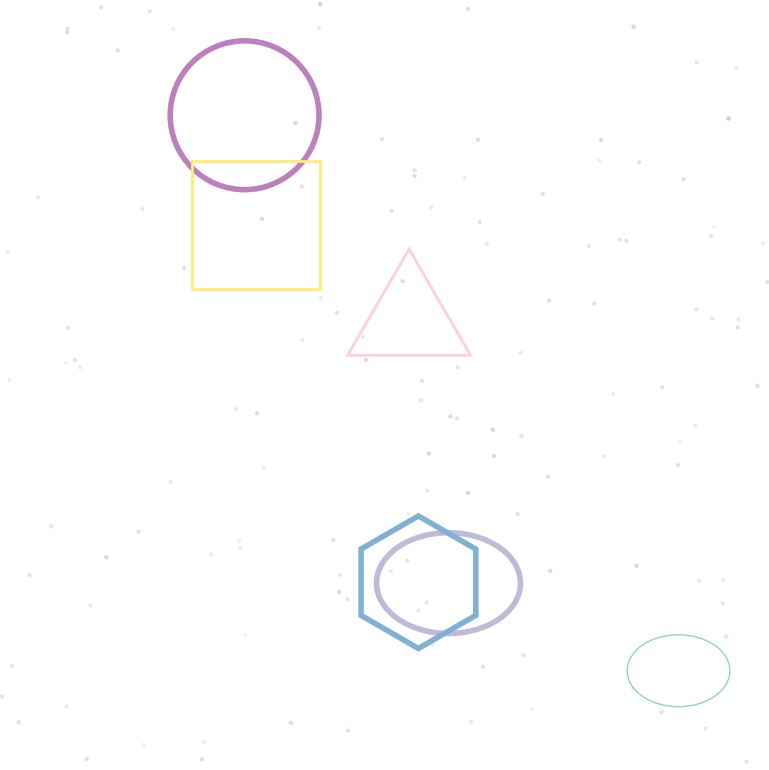[{"shape": "oval", "thickness": 0.5, "radius": 0.33, "center": [0.881, 0.129]}, {"shape": "oval", "thickness": 2, "radius": 0.47, "center": [0.582, 0.243]}, {"shape": "hexagon", "thickness": 2, "radius": 0.43, "center": [0.543, 0.244]}, {"shape": "triangle", "thickness": 1, "radius": 0.46, "center": [0.531, 0.585]}, {"shape": "circle", "thickness": 2, "radius": 0.48, "center": [0.318, 0.85]}, {"shape": "square", "thickness": 1, "radius": 0.42, "center": [0.332, 0.707]}]